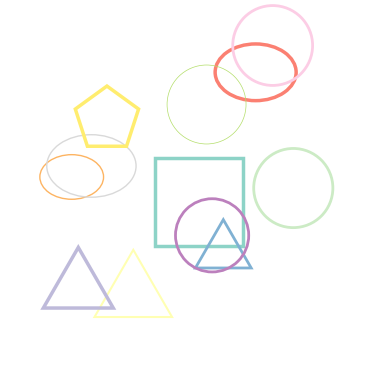[{"shape": "square", "thickness": 2.5, "radius": 0.57, "center": [0.516, 0.475]}, {"shape": "triangle", "thickness": 1.5, "radius": 0.58, "center": [0.346, 0.235]}, {"shape": "triangle", "thickness": 2.5, "radius": 0.52, "center": [0.203, 0.252]}, {"shape": "oval", "thickness": 2.5, "radius": 0.53, "center": [0.664, 0.812]}, {"shape": "triangle", "thickness": 2, "radius": 0.42, "center": [0.58, 0.346]}, {"shape": "oval", "thickness": 1, "radius": 0.41, "center": [0.186, 0.54]}, {"shape": "circle", "thickness": 0.5, "radius": 0.51, "center": [0.537, 0.729]}, {"shape": "circle", "thickness": 2, "radius": 0.52, "center": [0.708, 0.882]}, {"shape": "oval", "thickness": 1, "radius": 0.58, "center": [0.237, 0.569]}, {"shape": "circle", "thickness": 2, "radius": 0.48, "center": [0.551, 0.389]}, {"shape": "circle", "thickness": 2, "radius": 0.51, "center": [0.762, 0.512]}, {"shape": "pentagon", "thickness": 2.5, "radius": 0.43, "center": [0.278, 0.69]}]